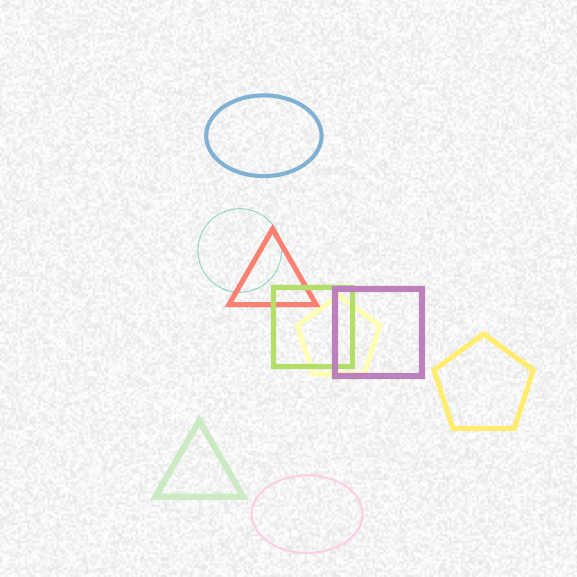[{"shape": "circle", "thickness": 0.5, "radius": 0.36, "center": [0.415, 0.565]}, {"shape": "pentagon", "thickness": 2.5, "radius": 0.38, "center": [0.586, 0.412]}, {"shape": "triangle", "thickness": 2.5, "radius": 0.44, "center": [0.472, 0.515]}, {"shape": "oval", "thickness": 2, "radius": 0.5, "center": [0.457, 0.764]}, {"shape": "square", "thickness": 2.5, "radius": 0.34, "center": [0.541, 0.434]}, {"shape": "oval", "thickness": 1, "radius": 0.48, "center": [0.532, 0.109]}, {"shape": "square", "thickness": 3, "radius": 0.38, "center": [0.656, 0.424]}, {"shape": "triangle", "thickness": 3, "radius": 0.44, "center": [0.345, 0.183]}, {"shape": "pentagon", "thickness": 2.5, "radius": 0.45, "center": [0.837, 0.33]}]